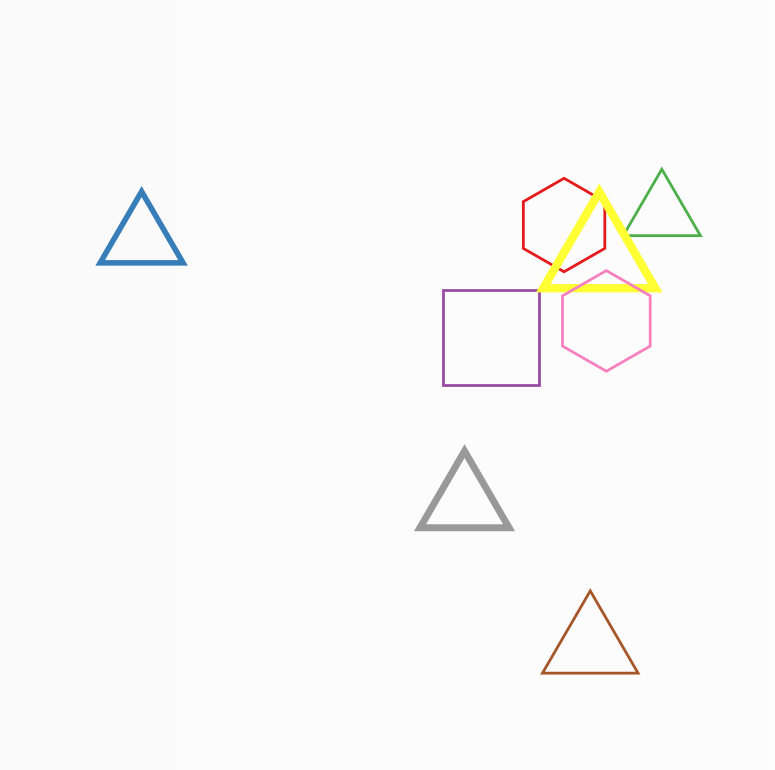[{"shape": "hexagon", "thickness": 1, "radius": 0.3, "center": [0.728, 0.708]}, {"shape": "triangle", "thickness": 2, "radius": 0.31, "center": [0.183, 0.689]}, {"shape": "triangle", "thickness": 1, "radius": 0.29, "center": [0.854, 0.723]}, {"shape": "square", "thickness": 1, "radius": 0.31, "center": [0.633, 0.561]}, {"shape": "triangle", "thickness": 3, "radius": 0.42, "center": [0.773, 0.667]}, {"shape": "triangle", "thickness": 1, "radius": 0.36, "center": [0.762, 0.161]}, {"shape": "hexagon", "thickness": 1, "radius": 0.33, "center": [0.782, 0.583]}, {"shape": "triangle", "thickness": 2.5, "radius": 0.33, "center": [0.599, 0.348]}]